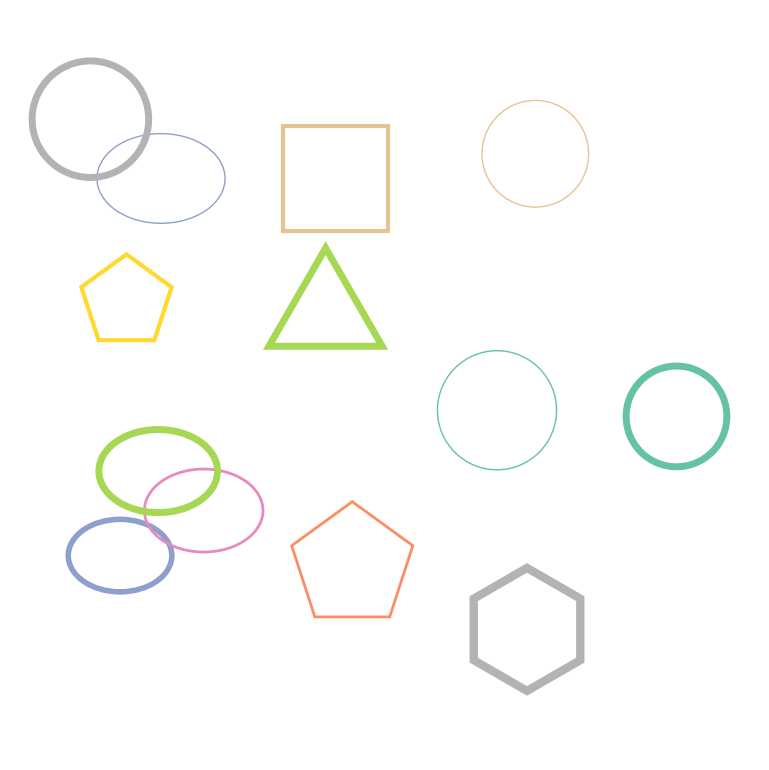[{"shape": "circle", "thickness": 2.5, "radius": 0.33, "center": [0.879, 0.459]}, {"shape": "circle", "thickness": 0.5, "radius": 0.39, "center": [0.645, 0.467]}, {"shape": "pentagon", "thickness": 1, "radius": 0.41, "center": [0.457, 0.266]}, {"shape": "oval", "thickness": 2, "radius": 0.34, "center": [0.156, 0.278]}, {"shape": "oval", "thickness": 0.5, "radius": 0.42, "center": [0.209, 0.768]}, {"shape": "oval", "thickness": 1, "radius": 0.39, "center": [0.265, 0.337]}, {"shape": "triangle", "thickness": 2.5, "radius": 0.42, "center": [0.423, 0.593]}, {"shape": "oval", "thickness": 2.5, "radius": 0.39, "center": [0.205, 0.388]}, {"shape": "pentagon", "thickness": 1.5, "radius": 0.31, "center": [0.164, 0.608]}, {"shape": "square", "thickness": 1.5, "radius": 0.34, "center": [0.436, 0.768]}, {"shape": "circle", "thickness": 0.5, "radius": 0.35, "center": [0.695, 0.8]}, {"shape": "hexagon", "thickness": 3, "radius": 0.4, "center": [0.684, 0.183]}, {"shape": "circle", "thickness": 2.5, "radius": 0.38, "center": [0.117, 0.845]}]